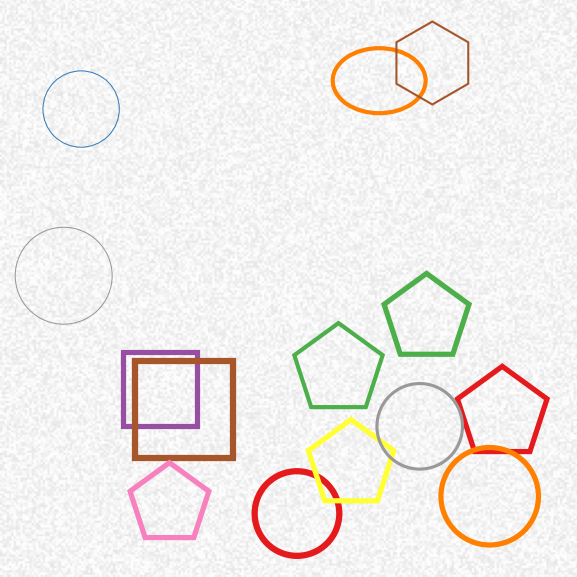[{"shape": "circle", "thickness": 3, "radius": 0.37, "center": [0.514, 0.11]}, {"shape": "pentagon", "thickness": 2.5, "radius": 0.41, "center": [0.87, 0.283]}, {"shape": "circle", "thickness": 0.5, "radius": 0.33, "center": [0.14, 0.81]}, {"shape": "pentagon", "thickness": 2, "radius": 0.4, "center": [0.586, 0.359]}, {"shape": "pentagon", "thickness": 2.5, "radius": 0.39, "center": [0.739, 0.448]}, {"shape": "square", "thickness": 2.5, "radius": 0.32, "center": [0.276, 0.325]}, {"shape": "circle", "thickness": 2.5, "radius": 0.42, "center": [0.848, 0.14]}, {"shape": "oval", "thickness": 2, "radius": 0.4, "center": [0.657, 0.859]}, {"shape": "pentagon", "thickness": 2.5, "radius": 0.39, "center": [0.608, 0.195]}, {"shape": "hexagon", "thickness": 1, "radius": 0.36, "center": [0.749, 0.89]}, {"shape": "square", "thickness": 3, "radius": 0.42, "center": [0.318, 0.29]}, {"shape": "pentagon", "thickness": 2.5, "radius": 0.36, "center": [0.293, 0.126]}, {"shape": "circle", "thickness": 0.5, "radius": 0.42, "center": [0.11, 0.522]}, {"shape": "circle", "thickness": 1.5, "radius": 0.37, "center": [0.727, 0.261]}]